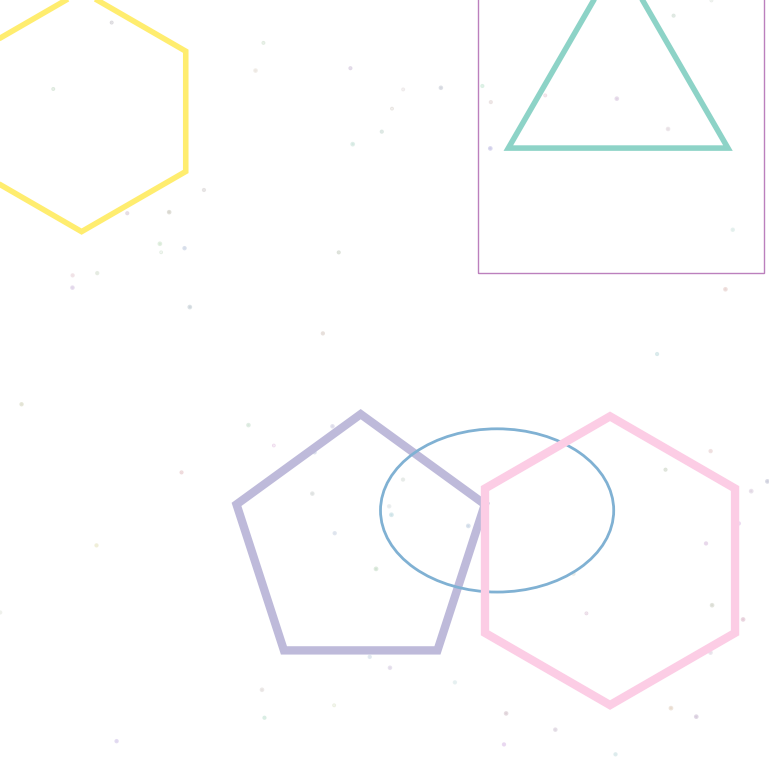[{"shape": "triangle", "thickness": 2, "radius": 0.82, "center": [0.803, 0.89]}, {"shape": "pentagon", "thickness": 3, "radius": 0.85, "center": [0.468, 0.293]}, {"shape": "oval", "thickness": 1, "radius": 0.76, "center": [0.646, 0.337]}, {"shape": "hexagon", "thickness": 3, "radius": 0.94, "center": [0.792, 0.272]}, {"shape": "square", "thickness": 0.5, "radius": 0.93, "center": [0.807, 0.831]}, {"shape": "hexagon", "thickness": 2, "radius": 0.78, "center": [0.106, 0.855]}]